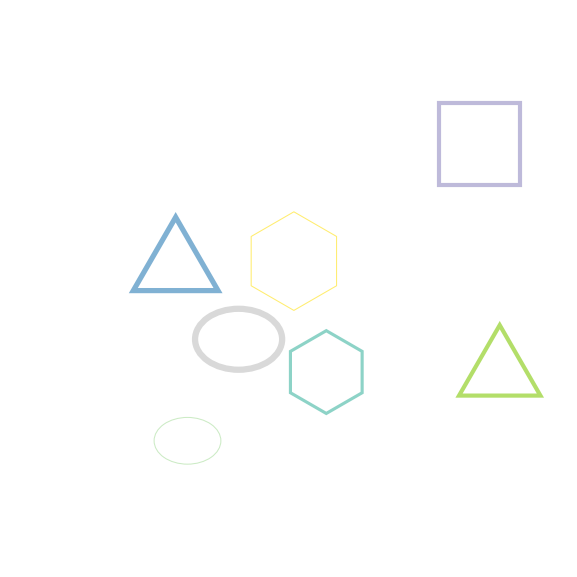[{"shape": "hexagon", "thickness": 1.5, "radius": 0.36, "center": [0.565, 0.355]}, {"shape": "square", "thickness": 2, "radius": 0.35, "center": [0.831, 0.749]}, {"shape": "triangle", "thickness": 2.5, "radius": 0.42, "center": [0.304, 0.538]}, {"shape": "triangle", "thickness": 2, "radius": 0.41, "center": [0.865, 0.355]}, {"shape": "oval", "thickness": 3, "radius": 0.38, "center": [0.413, 0.412]}, {"shape": "oval", "thickness": 0.5, "radius": 0.29, "center": [0.325, 0.236]}, {"shape": "hexagon", "thickness": 0.5, "radius": 0.43, "center": [0.509, 0.547]}]